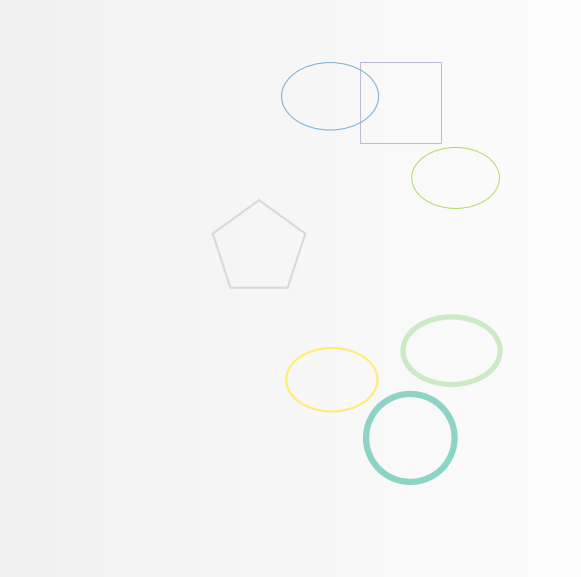[{"shape": "circle", "thickness": 3, "radius": 0.38, "center": [0.706, 0.241]}, {"shape": "square", "thickness": 0.5, "radius": 0.35, "center": [0.69, 0.822]}, {"shape": "oval", "thickness": 0.5, "radius": 0.42, "center": [0.568, 0.832]}, {"shape": "oval", "thickness": 0.5, "radius": 0.38, "center": [0.784, 0.691]}, {"shape": "pentagon", "thickness": 1, "radius": 0.42, "center": [0.446, 0.569]}, {"shape": "oval", "thickness": 2.5, "radius": 0.42, "center": [0.777, 0.392]}, {"shape": "oval", "thickness": 1, "radius": 0.39, "center": [0.571, 0.342]}]